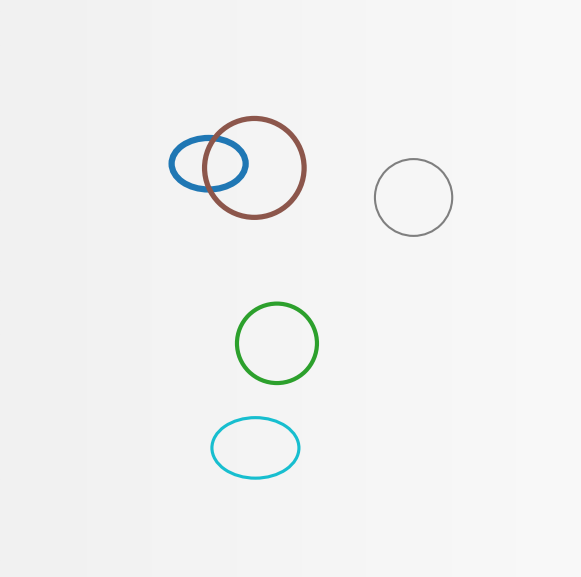[{"shape": "oval", "thickness": 3, "radius": 0.32, "center": [0.359, 0.716]}, {"shape": "circle", "thickness": 2, "radius": 0.34, "center": [0.476, 0.405]}, {"shape": "circle", "thickness": 2.5, "radius": 0.43, "center": [0.438, 0.708]}, {"shape": "circle", "thickness": 1, "radius": 0.33, "center": [0.712, 0.657]}, {"shape": "oval", "thickness": 1.5, "radius": 0.37, "center": [0.439, 0.224]}]